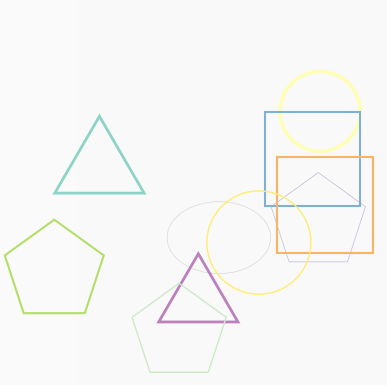[{"shape": "triangle", "thickness": 2, "radius": 0.67, "center": [0.257, 0.565]}, {"shape": "circle", "thickness": 2.5, "radius": 0.52, "center": [0.826, 0.711]}, {"shape": "pentagon", "thickness": 0.5, "radius": 0.64, "center": [0.821, 0.424]}, {"shape": "square", "thickness": 1.5, "radius": 0.61, "center": [0.806, 0.588]}, {"shape": "square", "thickness": 1.5, "radius": 0.62, "center": [0.84, 0.468]}, {"shape": "pentagon", "thickness": 1.5, "radius": 0.67, "center": [0.14, 0.295]}, {"shape": "oval", "thickness": 0.5, "radius": 0.67, "center": [0.565, 0.383]}, {"shape": "triangle", "thickness": 2, "radius": 0.59, "center": [0.512, 0.223]}, {"shape": "pentagon", "thickness": 1, "radius": 0.64, "center": [0.462, 0.136]}, {"shape": "circle", "thickness": 1, "radius": 0.67, "center": [0.668, 0.37]}]